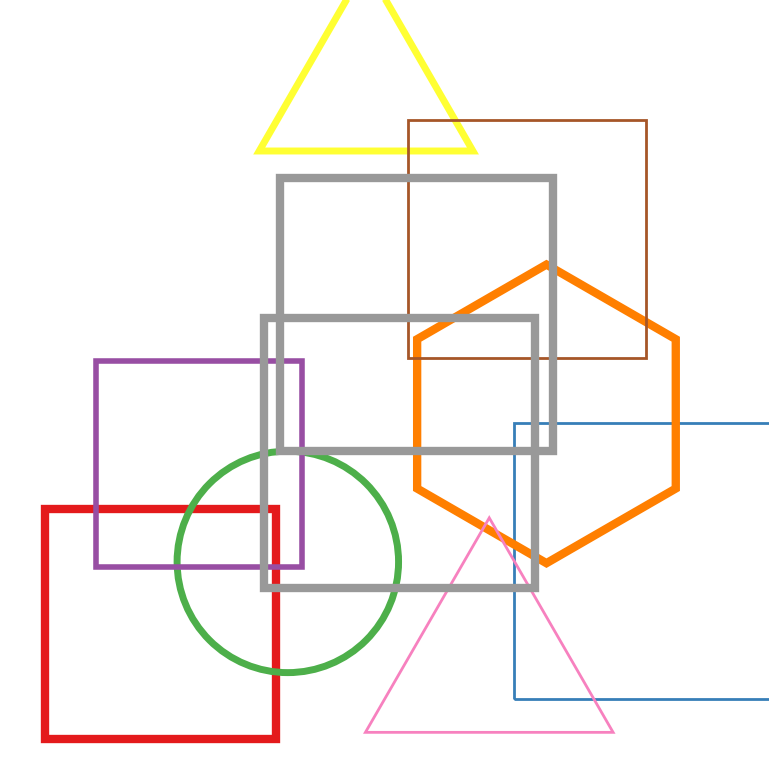[{"shape": "square", "thickness": 3, "radius": 0.75, "center": [0.209, 0.19]}, {"shape": "square", "thickness": 1, "radius": 0.9, "center": [0.847, 0.272]}, {"shape": "circle", "thickness": 2.5, "radius": 0.72, "center": [0.374, 0.27]}, {"shape": "square", "thickness": 2, "radius": 0.67, "center": [0.259, 0.397]}, {"shape": "hexagon", "thickness": 3, "radius": 0.97, "center": [0.71, 0.463]}, {"shape": "triangle", "thickness": 2.5, "radius": 0.8, "center": [0.475, 0.884]}, {"shape": "square", "thickness": 1, "radius": 0.77, "center": [0.685, 0.69]}, {"shape": "triangle", "thickness": 1, "radius": 0.93, "center": [0.635, 0.142]}, {"shape": "square", "thickness": 3, "radius": 0.89, "center": [0.54, 0.592]}, {"shape": "square", "thickness": 3, "radius": 0.88, "center": [0.519, 0.412]}]